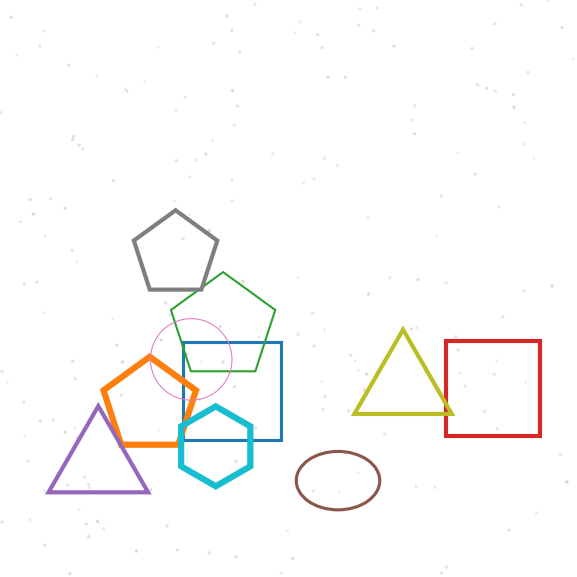[{"shape": "square", "thickness": 1.5, "radius": 0.43, "center": [0.402, 0.322]}, {"shape": "pentagon", "thickness": 3, "radius": 0.42, "center": [0.259, 0.297]}, {"shape": "pentagon", "thickness": 1, "radius": 0.47, "center": [0.386, 0.433]}, {"shape": "square", "thickness": 2, "radius": 0.41, "center": [0.853, 0.326]}, {"shape": "triangle", "thickness": 2, "radius": 0.5, "center": [0.17, 0.196]}, {"shape": "oval", "thickness": 1.5, "radius": 0.36, "center": [0.585, 0.167]}, {"shape": "circle", "thickness": 0.5, "radius": 0.35, "center": [0.331, 0.377]}, {"shape": "pentagon", "thickness": 2, "radius": 0.38, "center": [0.304, 0.559]}, {"shape": "triangle", "thickness": 2, "radius": 0.49, "center": [0.698, 0.331]}, {"shape": "hexagon", "thickness": 3, "radius": 0.35, "center": [0.374, 0.226]}]